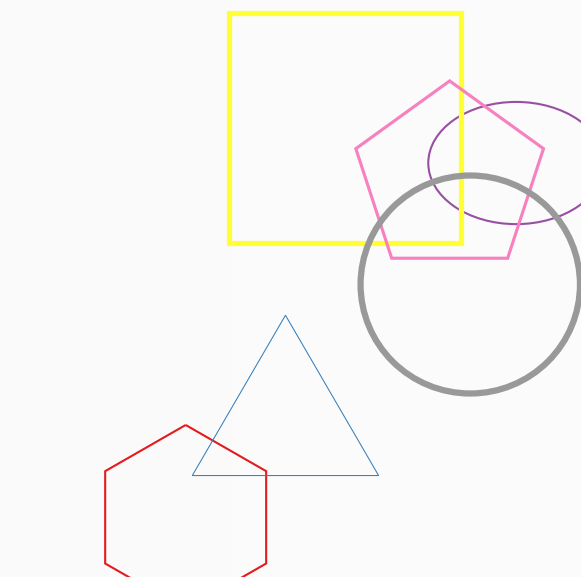[{"shape": "hexagon", "thickness": 1, "radius": 0.8, "center": [0.319, 0.103]}, {"shape": "triangle", "thickness": 0.5, "radius": 0.93, "center": [0.491, 0.268]}, {"shape": "oval", "thickness": 1, "radius": 0.76, "center": [0.888, 0.717]}, {"shape": "square", "thickness": 2.5, "radius": 0.99, "center": [0.594, 0.777]}, {"shape": "pentagon", "thickness": 1.5, "radius": 0.85, "center": [0.774, 0.689]}, {"shape": "circle", "thickness": 3, "radius": 0.94, "center": [0.809, 0.507]}]